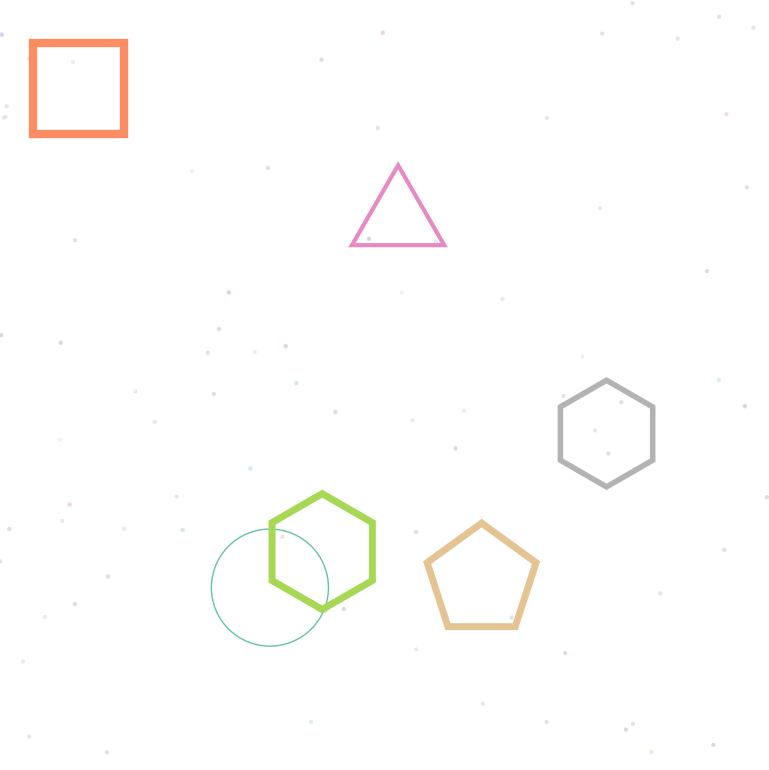[{"shape": "circle", "thickness": 0.5, "radius": 0.38, "center": [0.351, 0.237]}, {"shape": "square", "thickness": 3, "radius": 0.3, "center": [0.102, 0.885]}, {"shape": "triangle", "thickness": 1.5, "radius": 0.35, "center": [0.517, 0.716]}, {"shape": "hexagon", "thickness": 2.5, "radius": 0.38, "center": [0.418, 0.284]}, {"shape": "pentagon", "thickness": 2.5, "radius": 0.37, "center": [0.625, 0.246]}, {"shape": "hexagon", "thickness": 2, "radius": 0.35, "center": [0.788, 0.437]}]